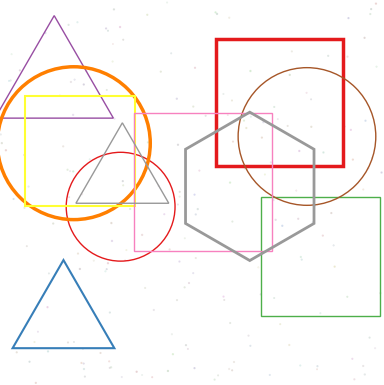[{"shape": "circle", "thickness": 1, "radius": 0.71, "center": [0.313, 0.463]}, {"shape": "square", "thickness": 2.5, "radius": 0.82, "center": [0.726, 0.735]}, {"shape": "triangle", "thickness": 1.5, "radius": 0.76, "center": [0.165, 0.172]}, {"shape": "square", "thickness": 1, "radius": 0.77, "center": [0.832, 0.333]}, {"shape": "triangle", "thickness": 1, "radius": 0.89, "center": [0.141, 0.782]}, {"shape": "circle", "thickness": 2.5, "radius": 0.99, "center": [0.192, 0.628]}, {"shape": "square", "thickness": 1.5, "radius": 0.71, "center": [0.208, 0.607]}, {"shape": "circle", "thickness": 1, "radius": 0.89, "center": [0.797, 0.645]}, {"shape": "square", "thickness": 1, "radius": 0.89, "center": [0.527, 0.527]}, {"shape": "hexagon", "thickness": 2, "radius": 0.96, "center": [0.649, 0.516]}, {"shape": "triangle", "thickness": 1, "radius": 0.7, "center": [0.318, 0.542]}]